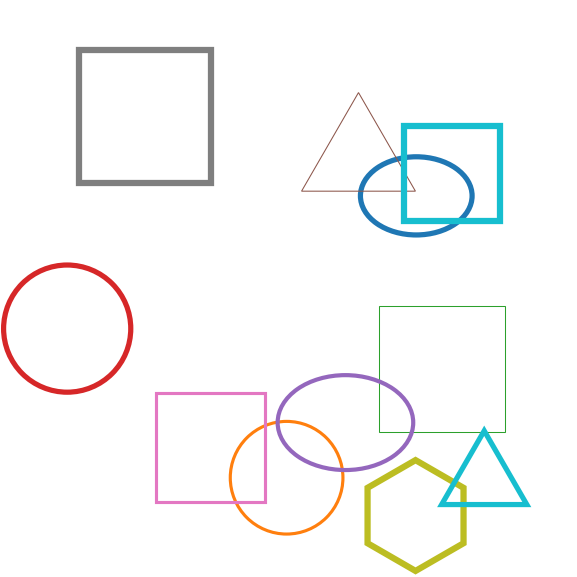[{"shape": "oval", "thickness": 2.5, "radius": 0.48, "center": [0.721, 0.66]}, {"shape": "circle", "thickness": 1.5, "radius": 0.49, "center": [0.496, 0.172]}, {"shape": "square", "thickness": 0.5, "radius": 0.54, "center": [0.766, 0.36]}, {"shape": "circle", "thickness": 2.5, "radius": 0.55, "center": [0.116, 0.43]}, {"shape": "oval", "thickness": 2, "radius": 0.59, "center": [0.598, 0.267]}, {"shape": "triangle", "thickness": 0.5, "radius": 0.57, "center": [0.621, 0.725]}, {"shape": "square", "thickness": 1.5, "radius": 0.47, "center": [0.364, 0.225]}, {"shape": "square", "thickness": 3, "radius": 0.57, "center": [0.251, 0.798]}, {"shape": "hexagon", "thickness": 3, "radius": 0.48, "center": [0.72, 0.106]}, {"shape": "square", "thickness": 3, "radius": 0.41, "center": [0.783, 0.699]}, {"shape": "triangle", "thickness": 2.5, "radius": 0.43, "center": [0.838, 0.168]}]